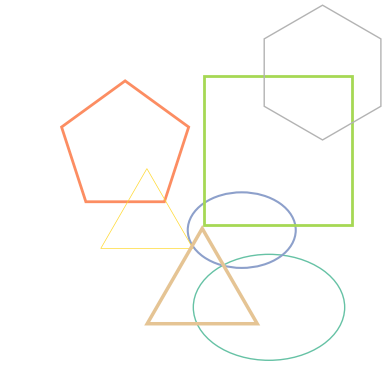[{"shape": "oval", "thickness": 1, "radius": 0.98, "center": [0.699, 0.202]}, {"shape": "pentagon", "thickness": 2, "radius": 0.87, "center": [0.325, 0.616]}, {"shape": "oval", "thickness": 1.5, "radius": 0.7, "center": [0.628, 0.402]}, {"shape": "square", "thickness": 2, "radius": 0.96, "center": [0.722, 0.609]}, {"shape": "triangle", "thickness": 0.5, "radius": 0.69, "center": [0.382, 0.424]}, {"shape": "triangle", "thickness": 2.5, "radius": 0.82, "center": [0.525, 0.242]}, {"shape": "hexagon", "thickness": 1, "radius": 0.87, "center": [0.838, 0.811]}]